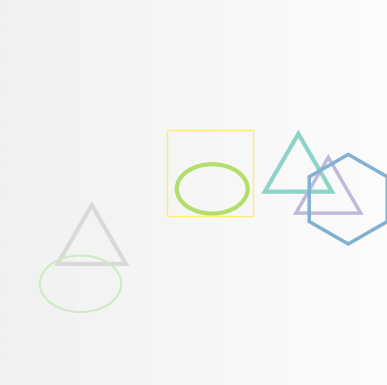[{"shape": "triangle", "thickness": 3, "radius": 0.5, "center": [0.77, 0.552]}, {"shape": "triangle", "thickness": 2.5, "radius": 0.48, "center": [0.847, 0.495]}, {"shape": "hexagon", "thickness": 2.5, "radius": 0.58, "center": [0.899, 0.483]}, {"shape": "oval", "thickness": 3, "radius": 0.46, "center": [0.548, 0.509]}, {"shape": "triangle", "thickness": 3, "radius": 0.51, "center": [0.237, 0.365]}, {"shape": "oval", "thickness": 1.5, "radius": 0.53, "center": [0.208, 0.263]}, {"shape": "square", "thickness": 1, "radius": 0.55, "center": [0.541, 0.55]}]